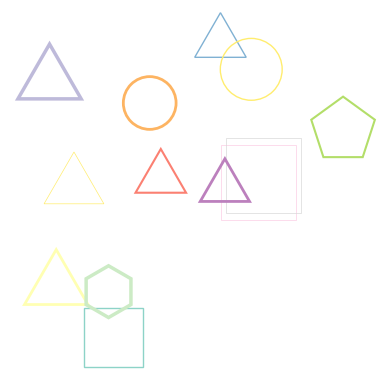[{"shape": "square", "thickness": 1, "radius": 0.38, "center": [0.294, 0.123]}, {"shape": "triangle", "thickness": 2, "radius": 0.48, "center": [0.146, 0.257]}, {"shape": "triangle", "thickness": 2.5, "radius": 0.47, "center": [0.129, 0.791]}, {"shape": "triangle", "thickness": 1.5, "radius": 0.38, "center": [0.418, 0.537]}, {"shape": "triangle", "thickness": 1, "radius": 0.39, "center": [0.573, 0.89]}, {"shape": "circle", "thickness": 2, "radius": 0.34, "center": [0.389, 0.732]}, {"shape": "pentagon", "thickness": 1.5, "radius": 0.43, "center": [0.891, 0.662]}, {"shape": "square", "thickness": 0.5, "radius": 0.49, "center": [0.672, 0.525]}, {"shape": "square", "thickness": 0.5, "radius": 0.48, "center": [0.685, 0.545]}, {"shape": "triangle", "thickness": 2, "radius": 0.37, "center": [0.584, 0.514]}, {"shape": "hexagon", "thickness": 2.5, "radius": 0.34, "center": [0.282, 0.242]}, {"shape": "triangle", "thickness": 0.5, "radius": 0.45, "center": [0.192, 0.515]}, {"shape": "circle", "thickness": 1, "radius": 0.4, "center": [0.653, 0.82]}]